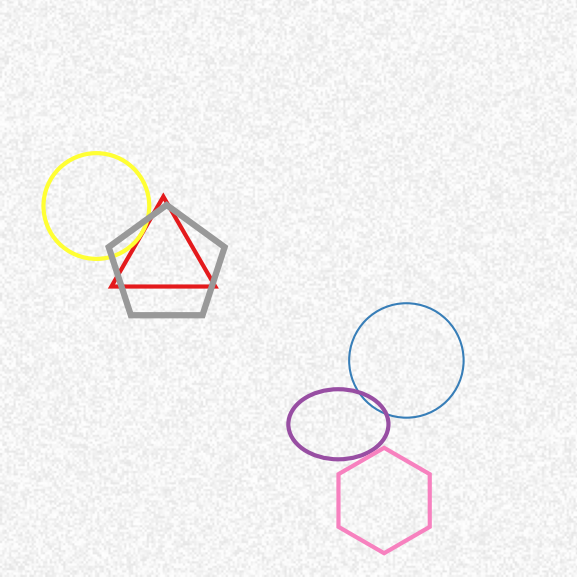[{"shape": "triangle", "thickness": 2, "radius": 0.52, "center": [0.283, 0.555]}, {"shape": "circle", "thickness": 1, "radius": 0.5, "center": [0.704, 0.375]}, {"shape": "oval", "thickness": 2, "radius": 0.43, "center": [0.586, 0.264]}, {"shape": "circle", "thickness": 2, "radius": 0.46, "center": [0.167, 0.642]}, {"shape": "hexagon", "thickness": 2, "radius": 0.46, "center": [0.665, 0.132]}, {"shape": "pentagon", "thickness": 3, "radius": 0.53, "center": [0.289, 0.539]}]